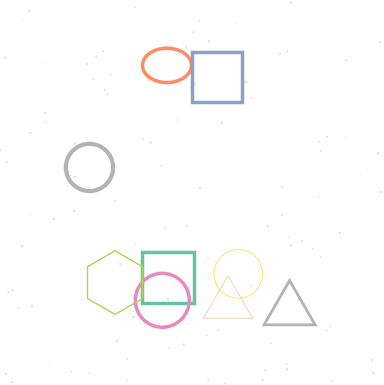[{"shape": "square", "thickness": 2.5, "radius": 0.33, "center": [0.436, 0.279]}, {"shape": "oval", "thickness": 2.5, "radius": 0.32, "center": [0.434, 0.83]}, {"shape": "square", "thickness": 2.5, "radius": 0.32, "center": [0.563, 0.8]}, {"shape": "circle", "thickness": 2.5, "radius": 0.35, "center": [0.422, 0.22]}, {"shape": "hexagon", "thickness": 1, "radius": 0.41, "center": [0.299, 0.266]}, {"shape": "circle", "thickness": 0.5, "radius": 0.32, "center": [0.619, 0.289]}, {"shape": "triangle", "thickness": 0.5, "radius": 0.37, "center": [0.592, 0.21]}, {"shape": "circle", "thickness": 3, "radius": 0.31, "center": [0.232, 0.565]}, {"shape": "triangle", "thickness": 2, "radius": 0.38, "center": [0.752, 0.195]}]